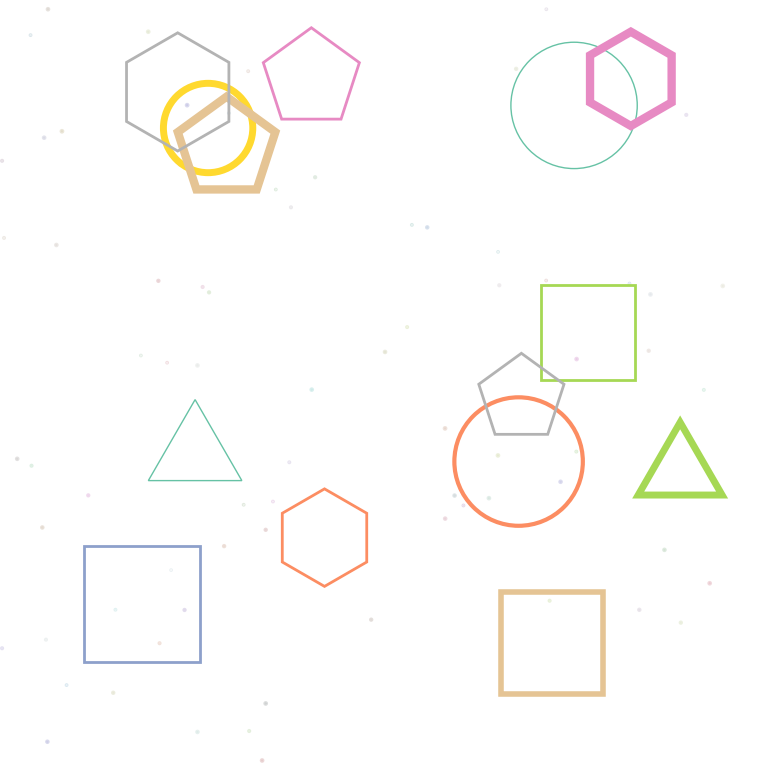[{"shape": "triangle", "thickness": 0.5, "radius": 0.35, "center": [0.253, 0.411]}, {"shape": "circle", "thickness": 0.5, "radius": 0.41, "center": [0.746, 0.863]}, {"shape": "hexagon", "thickness": 1, "radius": 0.32, "center": [0.421, 0.302]}, {"shape": "circle", "thickness": 1.5, "radius": 0.42, "center": [0.674, 0.401]}, {"shape": "square", "thickness": 1, "radius": 0.38, "center": [0.184, 0.216]}, {"shape": "hexagon", "thickness": 3, "radius": 0.31, "center": [0.819, 0.898]}, {"shape": "pentagon", "thickness": 1, "radius": 0.33, "center": [0.404, 0.898]}, {"shape": "square", "thickness": 1, "radius": 0.31, "center": [0.764, 0.568]}, {"shape": "triangle", "thickness": 2.5, "radius": 0.31, "center": [0.883, 0.389]}, {"shape": "circle", "thickness": 2.5, "radius": 0.29, "center": [0.27, 0.834]}, {"shape": "square", "thickness": 2, "radius": 0.33, "center": [0.717, 0.165]}, {"shape": "pentagon", "thickness": 3, "radius": 0.33, "center": [0.294, 0.808]}, {"shape": "pentagon", "thickness": 1, "radius": 0.29, "center": [0.677, 0.483]}, {"shape": "hexagon", "thickness": 1, "radius": 0.38, "center": [0.231, 0.881]}]